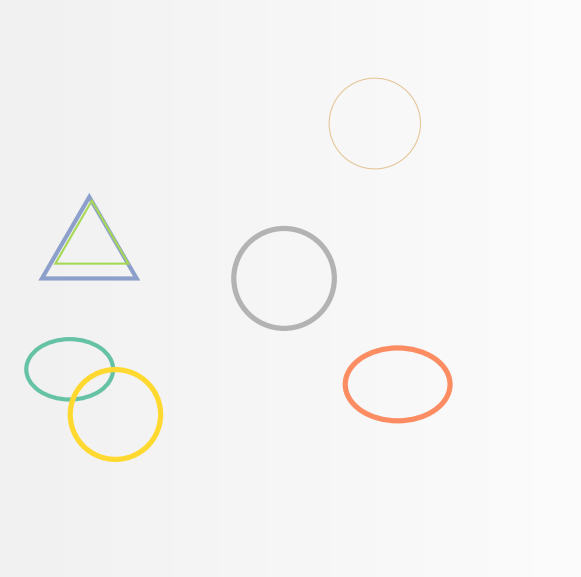[{"shape": "oval", "thickness": 2, "radius": 0.37, "center": [0.12, 0.36]}, {"shape": "oval", "thickness": 2.5, "radius": 0.45, "center": [0.684, 0.334]}, {"shape": "triangle", "thickness": 2, "radius": 0.47, "center": [0.154, 0.564]}, {"shape": "triangle", "thickness": 1, "radius": 0.36, "center": [0.158, 0.579]}, {"shape": "circle", "thickness": 2.5, "radius": 0.39, "center": [0.199, 0.281]}, {"shape": "circle", "thickness": 0.5, "radius": 0.39, "center": [0.645, 0.785]}, {"shape": "circle", "thickness": 2.5, "radius": 0.43, "center": [0.489, 0.517]}]